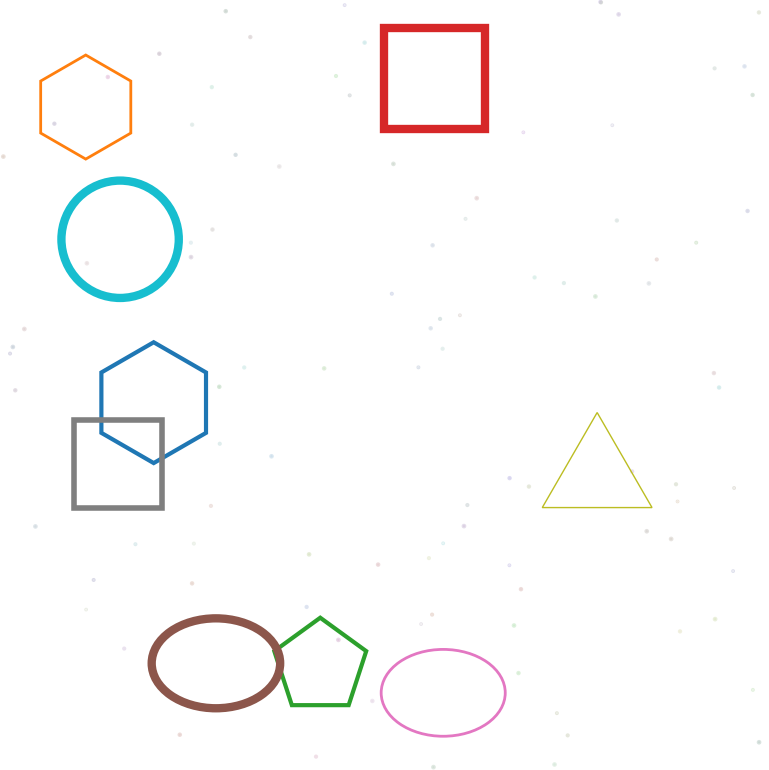[{"shape": "hexagon", "thickness": 1.5, "radius": 0.39, "center": [0.2, 0.477]}, {"shape": "hexagon", "thickness": 1, "radius": 0.34, "center": [0.111, 0.861]}, {"shape": "pentagon", "thickness": 1.5, "radius": 0.31, "center": [0.416, 0.135]}, {"shape": "square", "thickness": 3, "radius": 0.33, "center": [0.564, 0.898]}, {"shape": "oval", "thickness": 3, "radius": 0.42, "center": [0.28, 0.139]}, {"shape": "oval", "thickness": 1, "radius": 0.4, "center": [0.576, 0.1]}, {"shape": "square", "thickness": 2, "radius": 0.29, "center": [0.154, 0.397]}, {"shape": "triangle", "thickness": 0.5, "radius": 0.41, "center": [0.776, 0.382]}, {"shape": "circle", "thickness": 3, "radius": 0.38, "center": [0.156, 0.689]}]